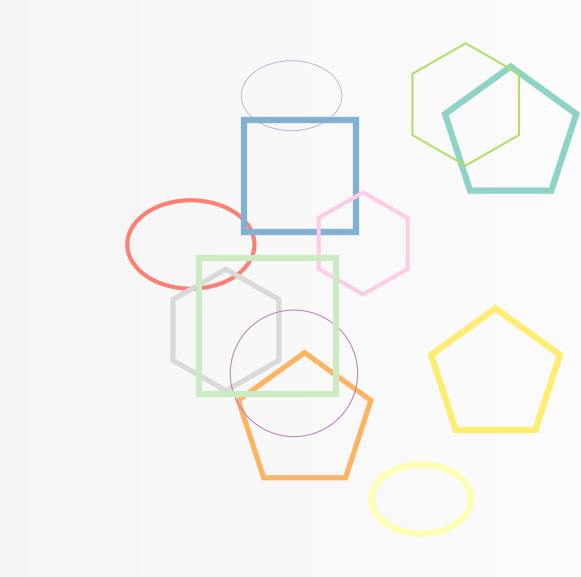[{"shape": "pentagon", "thickness": 3, "radius": 0.59, "center": [0.879, 0.765]}, {"shape": "oval", "thickness": 3, "radius": 0.43, "center": [0.725, 0.135]}, {"shape": "oval", "thickness": 0.5, "radius": 0.43, "center": [0.502, 0.833]}, {"shape": "oval", "thickness": 2, "radius": 0.55, "center": [0.328, 0.576]}, {"shape": "square", "thickness": 3, "radius": 0.48, "center": [0.515, 0.694]}, {"shape": "pentagon", "thickness": 2.5, "radius": 0.6, "center": [0.524, 0.269]}, {"shape": "hexagon", "thickness": 1, "radius": 0.53, "center": [0.801, 0.818]}, {"shape": "hexagon", "thickness": 2, "radius": 0.44, "center": [0.625, 0.578]}, {"shape": "hexagon", "thickness": 2.5, "radius": 0.53, "center": [0.389, 0.428]}, {"shape": "circle", "thickness": 0.5, "radius": 0.55, "center": [0.506, 0.353]}, {"shape": "square", "thickness": 3, "radius": 0.59, "center": [0.461, 0.435]}, {"shape": "pentagon", "thickness": 3, "radius": 0.58, "center": [0.853, 0.349]}]